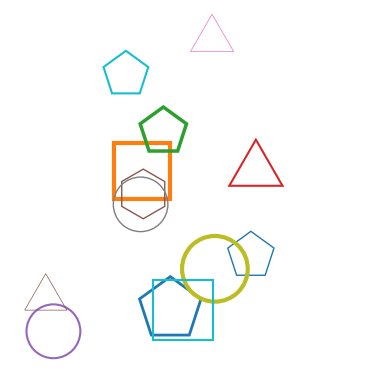[{"shape": "pentagon", "thickness": 1, "radius": 0.32, "center": [0.652, 0.336]}, {"shape": "pentagon", "thickness": 2, "radius": 0.42, "center": [0.442, 0.198]}, {"shape": "square", "thickness": 3, "radius": 0.36, "center": [0.368, 0.555]}, {"shape": "pentagon", "thickness": 2.5, "radius": 0.32, "center": [0.424, 0.659]}, {"shape": "triangle", "thickness": 1.5, "radius": 0.4, "center": [0.665, 0.557]}, {"shape": "circle", "thickness": 1.5, "radius": 0.35, "center": [0.139, 0.14]}, {"shape": "hexagon", "thickness": 1, "radius": 0.32, "center": [0.372, 0.496]}, {"shape": "triangle", "thickness": 0.5, "radius": 0.32, "center": [0.119, 0.226]}, {"shape": "triangle", "thickness": 0.5, "radius": 0.32, "center": [0.551, 0.898]}, {"shape": "circle", "thickness": 1, "radius": 0.35, "center": [0.365, 0.469]}, {"shape": "circle", "thickness": 3, "radius": 0.43, "center": [0.558, 0.302]}, {"shape": "pentagon", "thickness": 1.5, "radius": 0.31, "center": [0.327, 0.807]}, {"shape": "square", "thickness": 1.5, "radius": 0.39, "center": [0.475, 0.195]}]